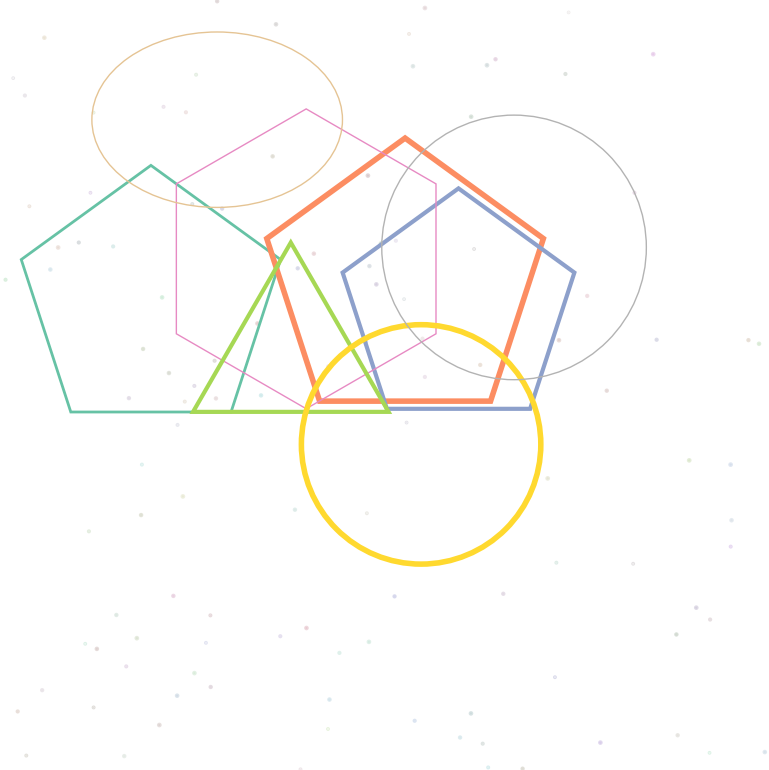[{"shape": "pentagon", "thickness": 1, "radius": 0.89, "center": [0.196, 0.608]}, {"shape": "pentagon", "thickness": 2, "radius": 0.94, "center": [0.526, 0.632]}, {"shape": "pentagon", "thickness": 1.5, "radius": 0.79, "center": [0.595, 0.597]}, {"shape": "hexagon", "thickness": 0.5, "radius": 0.97, "center": [0.398, 0.664]}, {"shape": "triangle", "thickness": 1.5, "radius": 0.73, "center": [0.378, 0.538]}, {"shape": "circle", "thickness": 2, "radius": 0.78, "center": [0.547, 0.423]}, {"shape": "oval", "thickness": 0.5, "radius": 0.81, "center": [0.282, 0.845]}, {"shape": "circle", "thickness": 0.5, "radius": 0.86, "center": [0.668, 0.679]}]